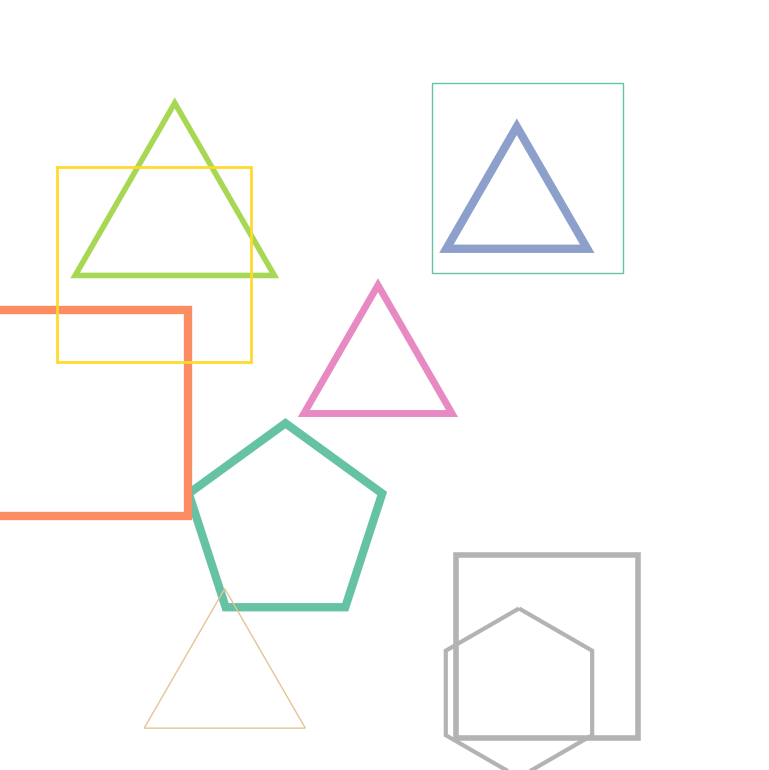[{"shape": "pentagon", "thickness": 3, "radius": 0.66, "center": [0.371, 0.318]}, {"shape": "square", "thickness": 0.5, "radius": 0.62, "center": [0.685, 0.769]}, {"shape": "square", "thickness": 3, "radius": 0.67, "center": [0.11, 0.464]}, {"shape": "triangle", "thickness": 3, "radius": 0.53, "center": [0.671, 0.73]}, {"shape": "triangle", "thickness": 2.5, "radius": 0.56, "center": [0.491, 0.519]}, {"shape": "triangle", "thickness": 2, "radius": 0.75, "center": [0.227, 0.717]}, {"shape": "square", "thickness": 1, "radius": 0.63, "center": [0.2, 0.656]}, {"shape": "triangle", "thickness": 0.5, "radius": 0.6, "center": [0.292, 0.115]}, {"shape": "hexagon", "thickness": 1.5, "radius": 0.55, "center": [0.674, 0.1]}, {"shape": "square", "thickness": 2, "radius": 0.59, "center": [0.71, 0.16]}]